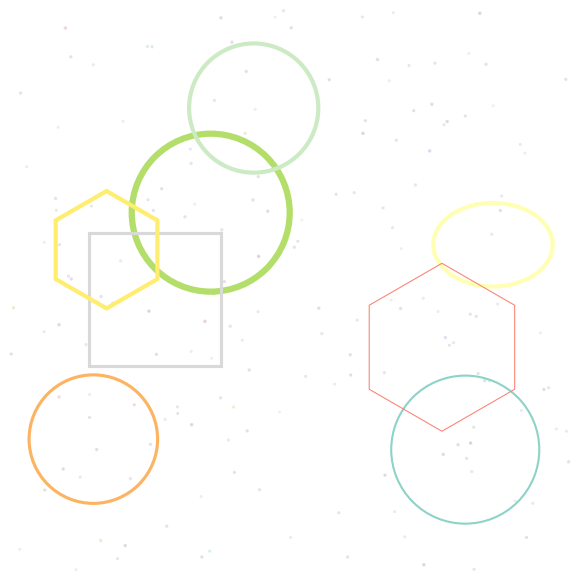[{"shape": "circle", "thickness": 1, "radius": 0.64, "center": [0.806, 0.221]}, {"shape": "oval", "thickness": 2, "radius": 0.52, "center": [0.854, 0.575]}, {"shape": "hexagon", "thickness": 0.5, "radius": 0.73, "center": [0.765, 0.398]}, {"shape": "circle", "thickness": 1.5, "radius": 0.56, "center": [0.162, 0.239]}, {"shape": "circle", "thickness": 3, "radius": 0.68, "center": [0.365, 0.631]}, {"shape": "square", "thickness": 1.5, "radius": 0.57, "center": [0.268, 0.481]}, {"shape": "circle", "thickness": 2, "radius": 0.56, "center": [0.439, 0.812]}, {"shape": "hexagon", "thickness": 2, "radius": 0.51, "center": [0.185, 0.567]}]